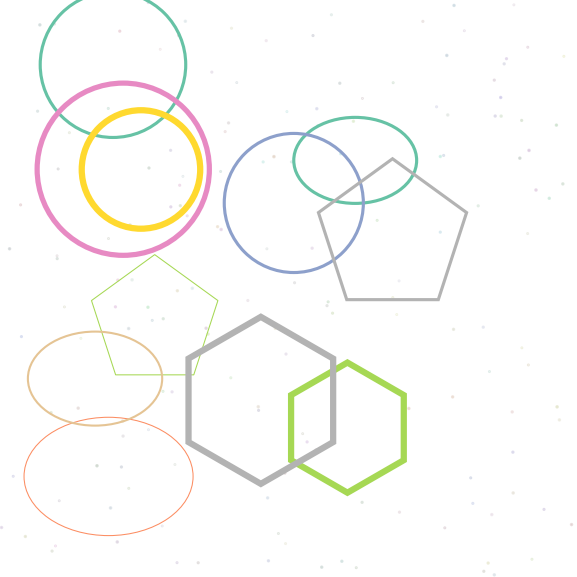[{"shape": "oval", "thickness": 1.5, "radius": 0.53, "center": [0.615, 0.721]}, {"shape": "circle", "thickness": 1.5, "radius": 0.63, "center": [0.196, 0.887]}, {"shape": "oval", "thickness": 0.5, "radius": 0.73, "center": [0.188, 0.174]}, {"shape": "circle", "thickness": 1.5, "radius": 0.6, "center": [0.509, 0.648]}, {"shape": "circle", "thickness": 2.5, "radius": 0.75, "center": [0.213, 0.706]}, {"shape": "pentagon", "thickness": 0.5, "radius": 0.58, "center": [0.268, 0.443]}, {"shape": "hexagon", "thickness": 3, "radius": 0.56, "center": [0.602, 0.259]}, {"shape": "circle", "thickness": 3, "radius": 0.51, "center": [0.244, 0.706]}, {"shape": "oval", "thickness": 1, "radius": 0.58, "center": [0.165, 0.344]}, {"shape": "hexagon", "thickness": 3, "radius": 0.72, "center": [0.452, 0.306]}, {"shape": "pentagon", "thickness": 1.5, "radius": 0.67, "center": [0.68, 0.589]}]